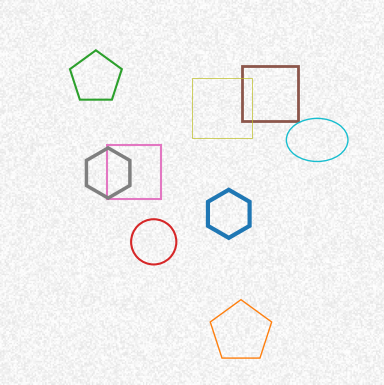[{"shape": "hexagon", "thickness": 3, "radius": 0.31, "center": [0.594, 0.445]}, {"shape": "pentagon", "thickness": 1, "radius": 0.42, "center": [0.626, 0.138]}, {"shape": "pentagon", "thickness": 1.5, "radius": 0.35, "center": [0.249, 0.798]}, {"shape": "circle", "thickness": 1.5, "radius": 0.29, "center": [0.399, 0.372]}, {"shape": "square", "thickness": 2, "radius": 0.36, "center": [0.701, 0.758]}, {"shape": "square", "thickness": 1.5, "radius": 0.35, "center": [0.348, 0.553]}, {"shape": "hexagon", "thickness": 2.5, "radius": 0.33, "center": [0.281, 0.551]}, {"shape": "square", "thickness": 0.5, "radius": 0.39, "center": [0.577, 0.72]}, {"shape": "oval", "thickness": 1, "radius": 0.4, "center": [0.824, 0.637]}]